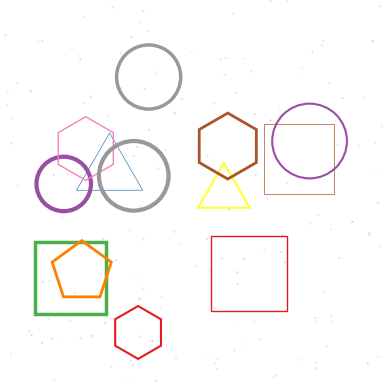[{"shape": "hexagon", "thickness": 1.5, "radius": 0.34, "center": [0.359, 0.136]}, {"shape": "square", "thickness": 1, "radius": 0.49, "center": [0.647, 0.29]}, {"shape": "triangle", "thickness": 0.5, "radius": 0.5, "center": [0.285, 0.555]}, {"shape": "square", "thickness": 2.5, "radius": 0.46, "center": [0.183, 0.278]}, {"shape": "circle", "thickness": 1.5, "radius": 0.49, "center": [0.804, 0.634]}, {"shape": "circle", "thickness": 3, "radius": 0.35, "center": [0.165, 0.522]}, {"shape": "pentagon", "thickness": 2, "radius": 0.4, "center": [0.212, 0.294]}, {"shape": "triangle", "thickness": 1.5, "radius": 0.39, "center": [0.581, 0.499]}, {"shape": "hexagon", "thickness": 2, "radius": 0.43, "center": [0.592, 0.621]}, {"shape": "square", "thickness": 0.5, "radius": 0.45, "center": [0.776, 0.586]}, {"shape": "hexagon", "thickness": 1, "radius": 0.41, "center": [0.223, 0.614]}, {"shape": "circle", "thickness": 2.5, "radius": 0.42, "center": [0.386, 0.8]}, {"shape": "circle", "thickness": 3, "radius": 0.45, "center": [0.347, 0.543]}]